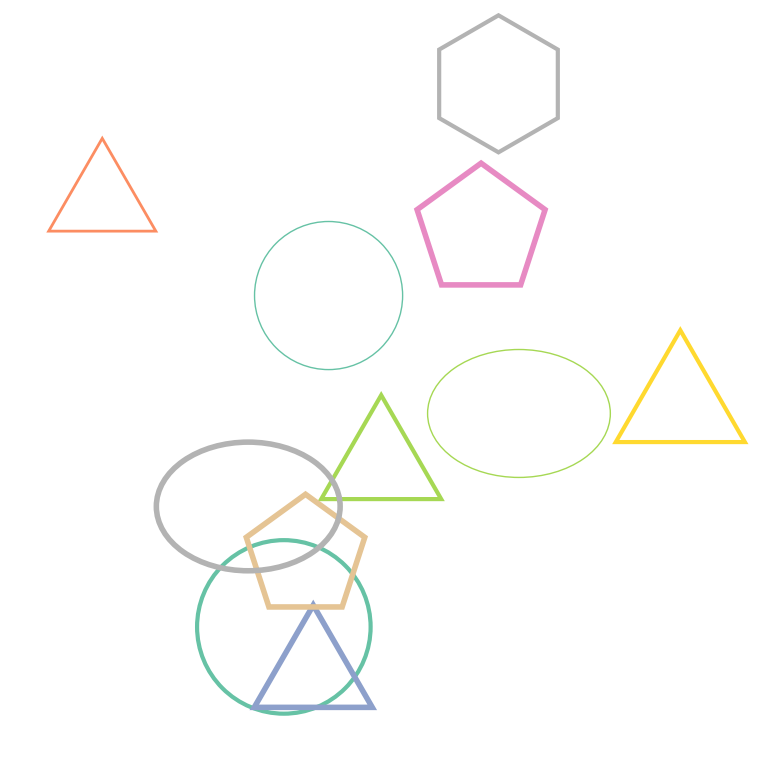[{"shape": "circle", "thickness": 1.5, "radius": 0.56, "center": [0.369, 0.186]}, {"shape": "circle", "thickness": 0.5, "radius": 0.48, "center": [0.427, 0.616]}, {"shape": "triangle", "thickness": 1, "radius": 0.4, "center": [0.133, 0.74]}, {"shape": "triangle", "thickness": 2, "radius": 0.44, "center": [0.407, 0.126]}, {"shape": "pentagon", "thickness": 2, "radius": 0.44, "center": [0.625, 0.701]}, {"shape": "triangle", "thickness": 1.5, "radius": 0.45, "center": [0.495, 0.397]}, {"shape": "oval", "thickness": 0.5, "radius": 0.59, "center": [0.674, 0.463]}, {"shape": "triangle", "thickness": 1.5, "radius": 0.48, "center": [0.884, 0.474]}, {"shape": "pentagon", "thickness": 2, "radius": 0.4, "center": [0.397, 0.277]}, {"shape": "hexagon", "thickness": 1.5, "radius": 0.44, "center": [0.647, 0.891]}, {"shape": "oval", "thickness": 2, "radius": 0.6, "center": [0.322, 0.342]}]